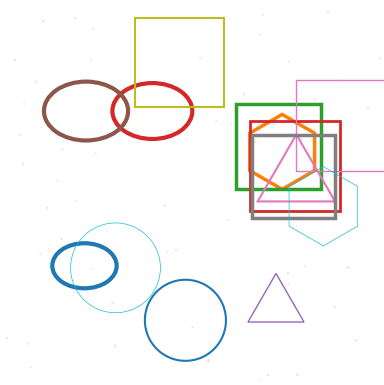[{"shape": "oval", "thickness": 3, "radius": 0.42, "center": [0.219, 0.31]}, {"shape": "circle", "thickness": 1.5, "radius": 0.53, "center": [0.482, 0.168]}, {"shape": "hexagon", "thickness": 2.5, "radius": 0.49, "center": [0.733, 0.606]}, {"shape": "square", "thickness": 2.5, "radius": 0.55, "center": [0.724, 0.62]}, {"shape": "square", "thickness": 2, "radius": 0.59, "center": [0.766, 0.568]}, {"shape": "oval", "thickness": 3, "radius": 0.52, "center": [0.396, 0.712]}, {"shape": "triangle", "thickness": 1, "radius": 0.42, "center": [0.717, 0.206]}, {"shape": "oval", "thickness": 3, "radius": 0.55, "center": [0.223, 0.712]}, {"shape": "triangle", "thickness": 1.5, "radius": 0.58, "center": [0.77, 0.535]}, {"shape": "square", "thickness": 1, "radius": 0.59, "center": [0.886, 0.674]}, {"shape": "square", "thickness": 2.5, "radius": 0.54, "center": [0.763, 0.542]}, {"shape": "square", "thickness": 1.5, "radius": 0.58, "center": [0.466, 0.837]}, {"shape": "circle", "thickness": 0.5, "radius": 0.58, "center": [0.3, 0.304]}, {"shape": "hexagon", "thickness": 0.5, "radius": 0.51, "center": [0.84, 0.464]}]